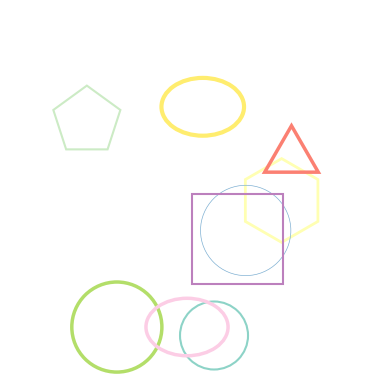[{"shape": "circle", "thickness": 1.5, "radius": 0.44, "center": [0.556, 0.129]}, {"shape": "hexagon", "thickness": 2, "radius": 0.54, "center": [0.732, 0.479]}, {"shape": "triangle", "thickness": 2.5, "radius": 0.4, "center": [0.757, 0.593]}, {"shape": "circle", "thickness": 0.5, "radius": 0.59, "center": [0.638, 0.401]}, {"shape": "circle", "thickness": 2.5, "radius": 0.58, "center": [0.304, 0.151]}, {"shape": "oval", "thickness": 2.5, "radius": 0.53, "center": [0.486, 0.151]}, {"shape": "square", "thickness": 1.5, "radius": 0.59, "center": [0.616, 0.379]}, {"shape": "pentagon", "thickness": 1.5, "radius": 0.46, "center": [0.226, 0.686]}, {"shape": "oval", "thickness": 3, "radius": 0.54, "center": [0.527, 0.723]}]